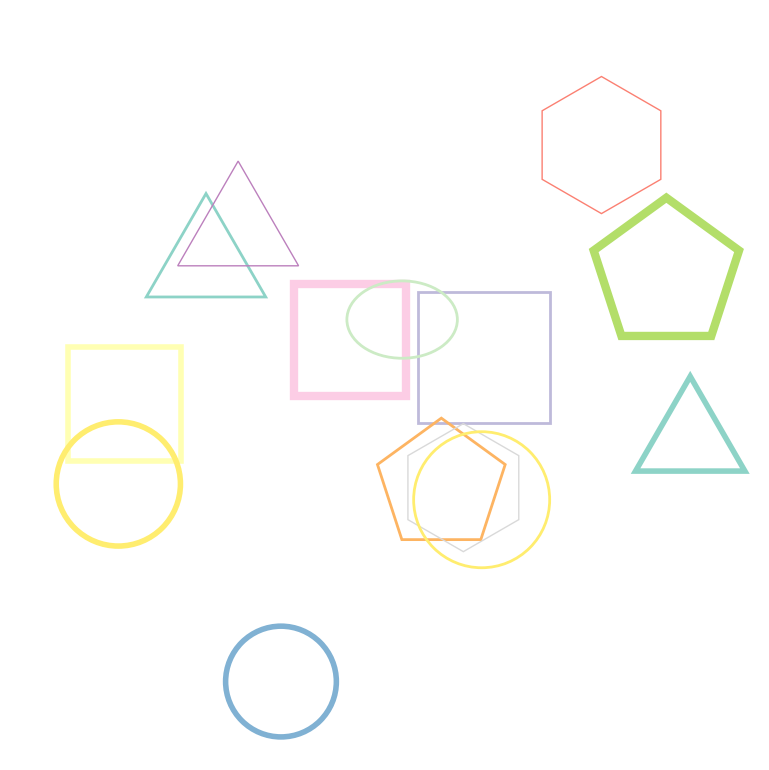[{"shape": "triangle", "thickness": 2, "radius": 0.41, "center": [0.896, 0.429]}, {"shape": "triangle", "thickness": 1, "radius": 0.45, "center": [0.268, 0.659]}, {"shape": "square", "thickness": 2, "radius": 0.37, "center": [0.162, 0.475]}, {"shape": "square", "thickness": 1, "radius": 0.43, "center": [0.628, 0.536]}, {"shape": "hexagon", "thickness": 0.5, "radius": 0.45, "center": [0.781, 0.812]}, {"shape": "circle", "thickness": 2, "radius": 0.36, "center": [0.365, 0.115]}, {"shape": "pentagon", "thickness": 1, "radius": 0.44, "center": [0.573, 0.37]}, {"shape": "pentagon", "thickness": 3, "radius": 0.5, "center": [0.865, 0.644]}, {"shape": "square", "thickness": 3, "radius": 0.36, "center": [0.455, 0.559]}, {"shape": "hexagon", "thickness": 0.5, "radius": 0.42, "center": [0.602, 0.367]}, {"shape": "triangle", "thickness": 0.5, "radius": 0.45, "center": [0.309, 0.7]}, {"shape": "oval", "thickness": 1, "radius": 0.36, "center": [0.522, 0.585]}, {"shape": "circle", "thickness": 2, "radius": 0.4, "center": [0.154, 0.371]}, {"shape": "circle", "thickness": 1, "radius": 0.44, "center": [0.626, 0.351]}]